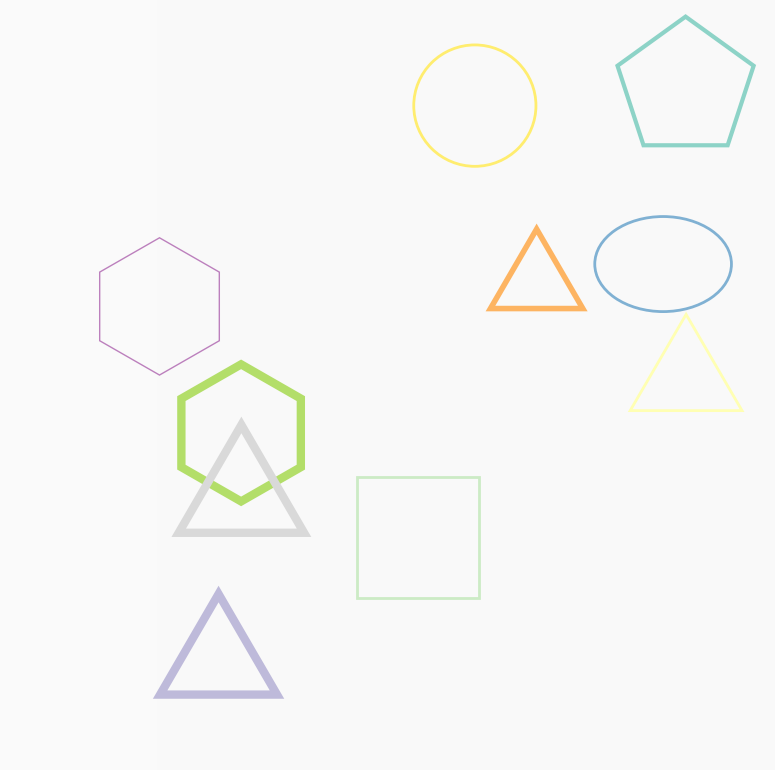[{"shape": "pentagon", "thickness": 1.5, "radius": 0.46, "center": [0.885, 0.886]}, {"shape": "triangle", "thickness": 1, "radius": 0.42, "center": [0.885, 0.508]}, {"shape": "triangle", "thickness": 3, "radius": 0.44, "center": [0.282, 0.141]}, {"shape": "oval", "thickness": 1, "radius": 0.44, "center": [0.856, 0.657]}, {"shape": "triangle", "thickness": 2, "radius": 0.34, "center": [0.692, 0.634]}, {"shape": "hexagon", "thickness": 3, "radius": 0.45, "center": [0.311, 0.438]}, {"shape": "triangle", "thickness": 3, "radius": 0.47, "center": [0.311, 0.355]}, {"shape": "hexagon", "thickness": 0.5, "radius": 0.45, "center": [0.206, 0.602]}, {"shape": "square", "thickness": 1, "radius": 0.39, "center": [0.54, 0.302]}, {"shape": "circle", "thickness": 1, "radius": 0.39, "center": [0.613, 0.863]}]